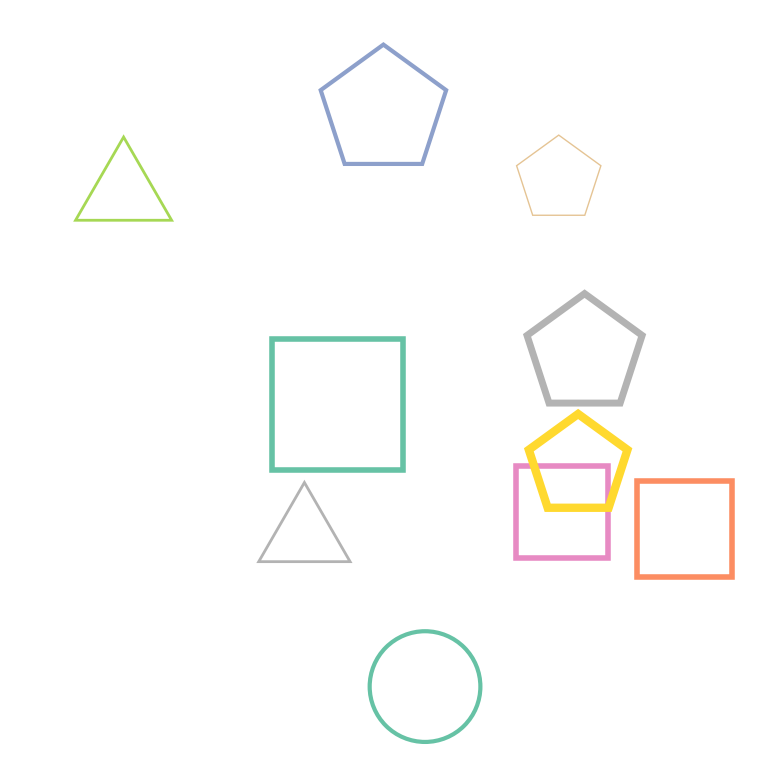[{"shape": "square", "thickness": 2, "radius": 0.43, "center": [0.438, 0.474]}, {"shape": "circle", "thickness": 1.5, "radius": 0.36, "center": [0.552, 0.108]}, {"shape": "square", "thickness": 2, "radius": 0.31, "center": [0.889, 0.313]}, {"shape": "pentagon", "thickness": 1.5, "radius": 0.43, "center": [0.498, 0.856]}, {"shape": "square", "thickness": 2, "radius": 0.3, "center": [0.73, 0.335]}, {"shape": "triangle", "thickness": 1, "radius": 0.36, "center": [0.161, 0.75]}, {"shape": "pentagon", "thickness": 3, "radius": 0.34, "center": [0.751, 0.395]}, {"shape": "pentagon", "thickness": 0.5, "radius": 0.29, "center": [0.726, 0.767]}, {"shape": "pentagon", "thickness": 2.5, "radius": 0.39, "center": [0.759, 0.54]}, {"shape": "triangle", "thickness": 1, "radius": 0.34, "center": [0.395, 0.305]}]